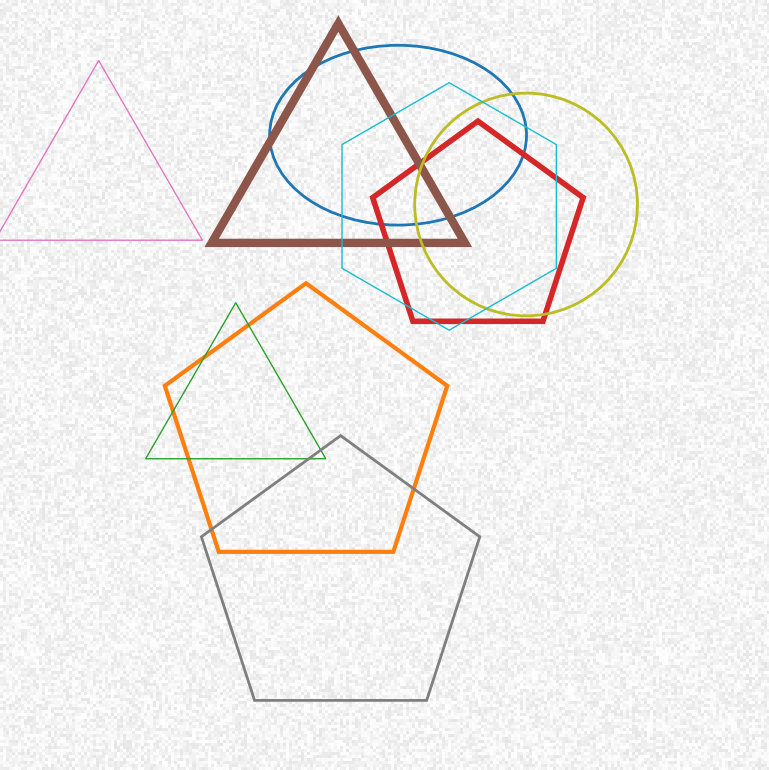[{"shape": "oval", "thickness": 1, "radius": 0.83, "center": [0.517, 0.824]}, {"shape": "pentagon", "thickness": 1.5, "radius": 0.96, "center": [0.397, 0.439]}, {"shape": "triangle", "thickness": 0.5, "radius": 0.68, "center": [0.306, 0.472]}, {"shape": "pentagon", "thickness": 2, "radius": 0.72, "center": [0.621, 0.699]}, {"shape": "triangle", "thickness": 3, "radius": 0.95, "center": [0.439, 0.78]}, {"shape": "triangle", "thickness": 0.5, "radius": 0.78, "center": [0.128, 0.766]}, {"shape": "pentagon", "thickness": 1, "radius": 0.95, "center": [0.442, 0.244]}, {"shape": "circle", "thickness": 1, "radius": 0.72, "center": [0.683, 0.734]}, {"shape": "hexagon", "thickness": 0.5, "radius": 0.8, "center": [0.583, 0.732]}]